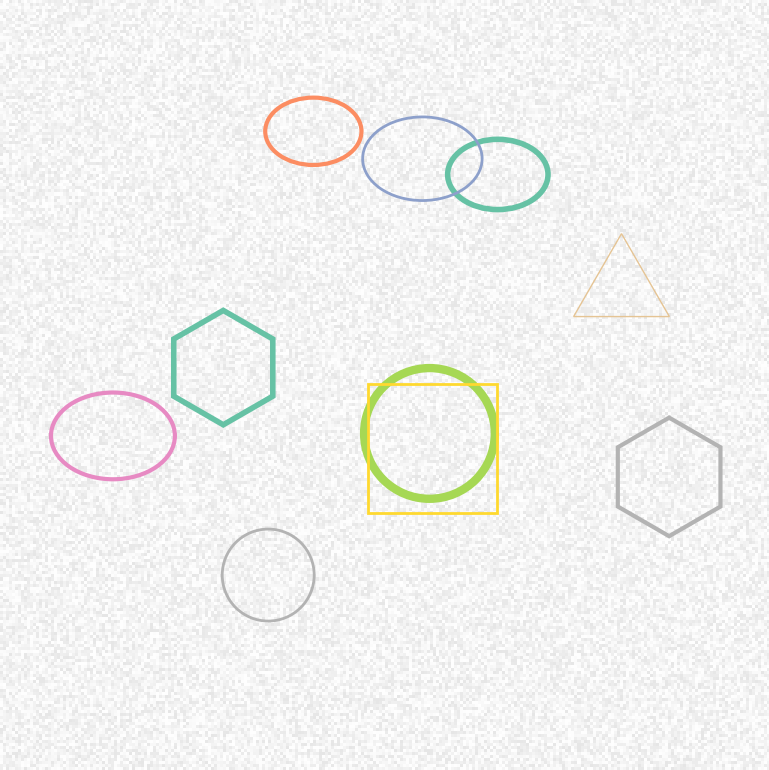[{"shape": "hexagon", "thickness": 2, "radius": 0.37, "center": [0.29, 0.523]}, {"shape": "oval", "thickness": 2, "radius": 0.33, "center": [0.647, 0.773]}, {"shape": "oval", "thickness": 1.5, "radius": 0.31, "center": [0.407, 0.829]}, {"shape": "oval", "thickness": 1, "radius": 0.39, "center": [0.549, 0.794]}, {"shape": "oval", "thickness": 1.5, "radius": 0.4, "center": [0.147, 0.434]}, {"shape": "circle", "thickness": 3, "radius": 0.42, "center": [0.558, 0.437]}, {"shape": "square", "thickness": 1, "radius": 0.42, "center": [0.562, 0.418]}, {"shape": "triangle", "thickness": 0.5, "radius": 0.36, "center": [0.807, 0.625]}, {"shape": "hexagon", "thickness": 1.5, "radius": 0.38, "center": [0.869, 0.381]}, {"shape": "circle", "thickness": 1, "radius": 0.3, "center": [0.348, 0.253]}]